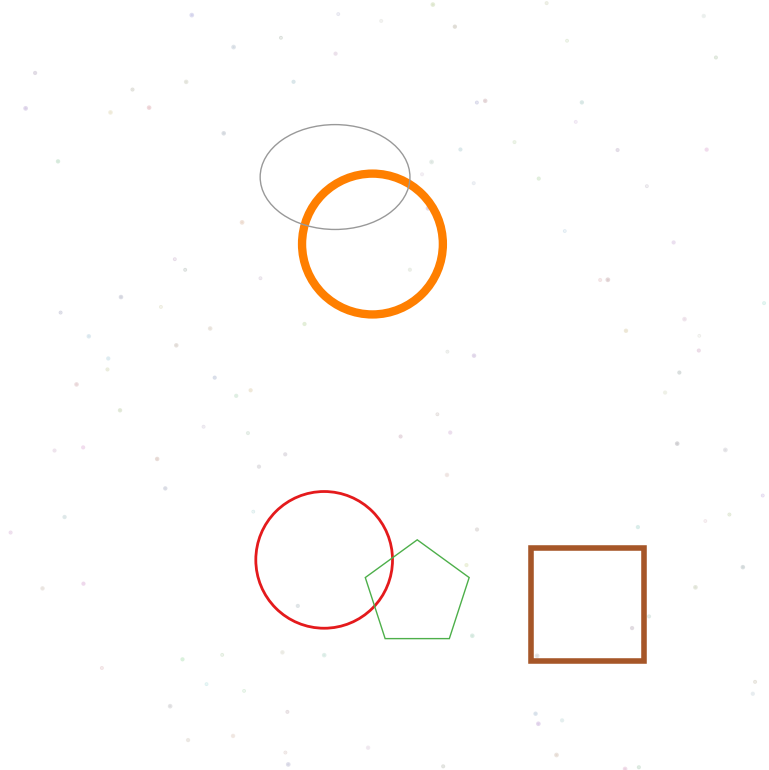[{"shape": "circle", "thickness": 1, "radius": 0.44, "center": [0.421, 0.273]}, {"shape": "pentagon", "thickness": 0.5, "radius": 0.35, "center": [0.542, 0.228]}, {"shape": "circle", "thickness": 3, "radius": 0.46, "center": [0.484, 0.683]}, {"shape": "square", "thickness": 2, "radius": 0.37, "center": [0.763, 0.215]}, {"shape": "oval", "thickness": 0.5, "radius": 0.49, "center": [0.435, 0.77]}]